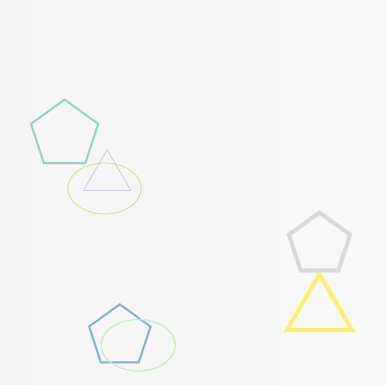[{"shape": "pentagon", "thickness": 1.5, "radius": 0.46, "center": [0.167, 0.65]}, {"shape": "triangle", "thickness": 0.5, "radius": 0.35, "center": [0.277, 0.541]}, {"shape": "pentagon", "thickness": 1.5, "radius": 0.42, "center": [0.309, 0.126]}, {"shape": "oval", "thickness": 0.5, "radius": 0.47, "center": [0.27, 0.51]}, {"shape": "pentagon", "thickness": 3, "radius": 0.42, "center": [0.824, 0.365]}, {"shape": "oval", "thickness": 1, "radius": 0.48, "center": [0.357, 0.103]}, {"shape": "triangle", "thickness": 3, "radius": 0.48, "center": [0.824, 0.191]}]